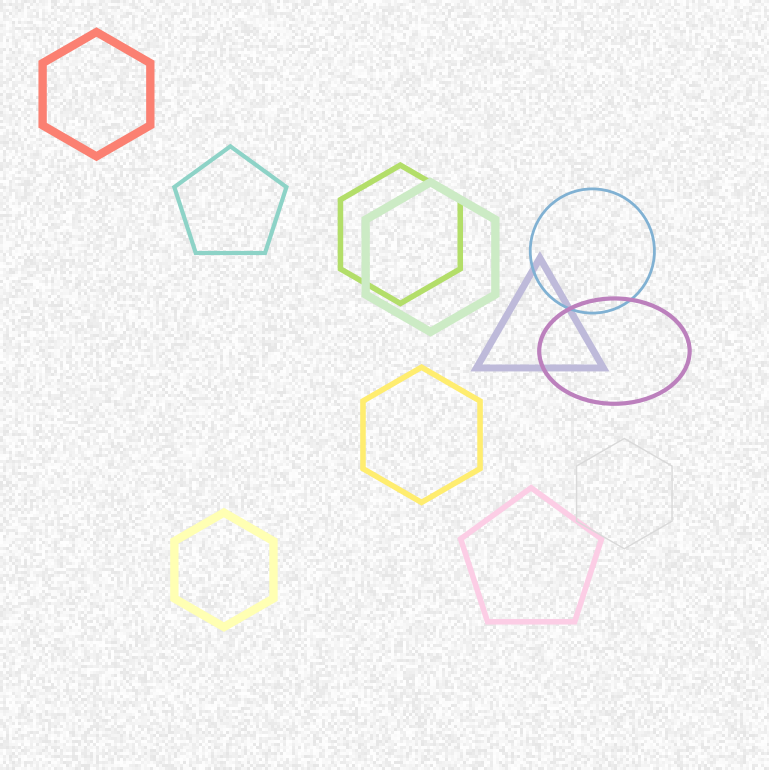[{"shape": "pentagon", "thickness": 1.5, "radius": 0.38, "center": [0.299, 0.733]}, {"shape": "hexagon", "thickness": 3, "radius": 0.37, "center": [0.291, 0.26]}, {"shape": "triangle", "thickness": 2.5, "radius": 0.48, "center": [0.701, 0.57]}, {"shape": "hexagon", "thickness": 3, "radius": 0.4, "center": [0.125, 0.878]}, {"shape": "circle", "thickness": 1, "radius": 0.4, "center": [0.769, 0.674]}, {"shape": "hexagon", "thickness": 2, "radius": 0.45, "center": [0.52, 0.696]}, {"shape": "pentagon", "thickness": 2, "radius": 0.48, "center": [0.69, 0.27]}, {"shape": "hexagon", "thickness": 0.5, "radius": 0.36, "center": [0.811, 0.359]}, {"shape": "oval", "thickness": 1.5, "radius": 0.49, "center": [0.798, 0.544]}, {"shape": "hexagon", "thickness": 3, "radius": 0.49, "center": [0.559, 0.666]}, {"shape": "hexagon", "thickness": 2, "radius": 0.44, "center": [0.547, 0.435]}]